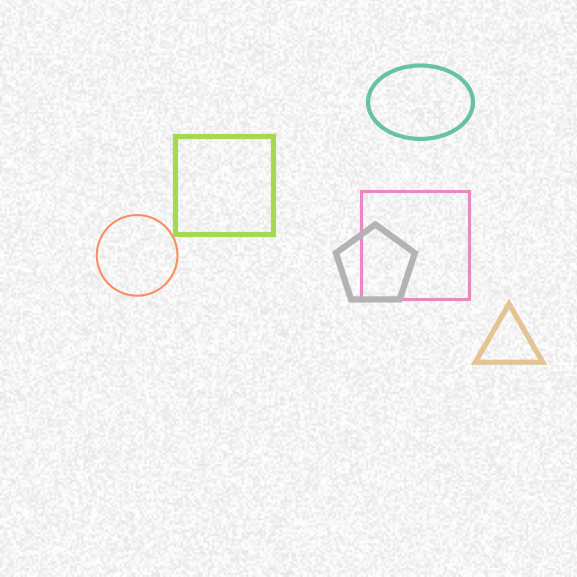[{"shape": "oval", "thickness": 2, "radius": 0.45, "center": [0.728, 0.822]}, {"shape": "circle", "thickness": 1, "radius": 0.35, "center": [0.237, 0.557]}, {"shape": "square", "thickness": 1.5, "radius": 0.47, "center": [0.718, 0.575]}, {"shape": "square", "thickness": 2.5, "radius": 0.43, "center": [0.387, 0.679]}, {"shape": "triangle", "thickness": 2.5, "radius": 0.34, "center": [0.881, 0.406]}, {"shape": "pentagon", "thickness": 3, "radius": 0.36, "center": [0.65, 0.539]}]